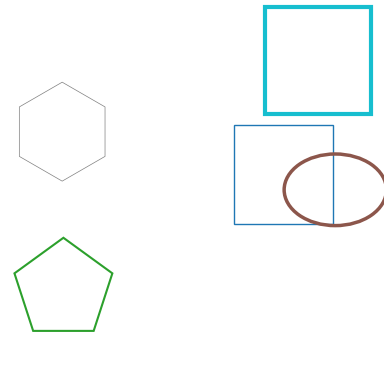[{"shape": "square", "thickness": 1, "radius": 0.64, "center": [0.736, 0.547]}, {"shape": "pentagon", "thickness": 1.5, "radius": 0.67, "center": [0.165, 0.249]}, {"shape": "oval", "thickness": 2.5, "radius": 0.66, "center": [0.871, 0.507]}, {"shape": "hexagon", "thickness": 0.5, "radius": 0.64, "center": [0.162, 0.658]}, {"shape": "square", "thickness": 3, "radius": 0.69, "center": [0.826, 0.843]}]